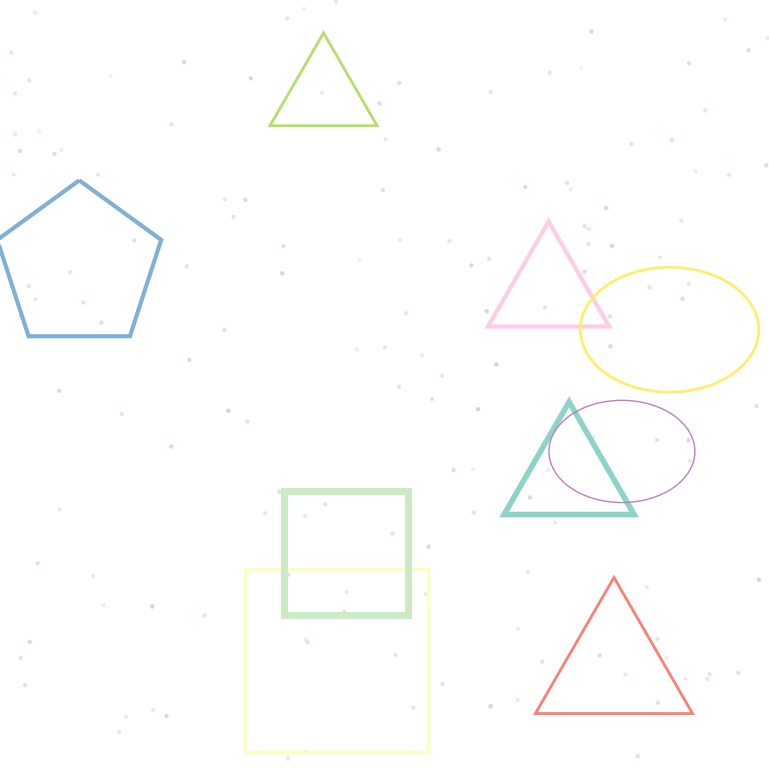[{"shape": "triangle", "thickness": 2, "radius": 0.49, "center": [0.739, 0.381]}, {"shape": "square", "thickness": 1, "radius": 0.59, "center": [0.437, 0.142]}, {"shape": "triangle", "thickness": 1, "radius": 0.59, "center": [0.797, 0.132]}, {"shape": "pentagon", "thickness": 1.5, "radius": 0.56, "center": [0.103, 0.654]}, {"shape": "triangle", "thickness": 1, "radius": 0.4, "center": [0.42, 0.877]}, {"shape": "triangle", "thickness": 1.5, "radius": 0.45, "center": [0.712, 0.621]}, {"shape": "oval", "thickness": 0.5, "radius": 0.47, "center": [0.808, 0.414]}, {"shape": "square", "thickness": 2.5, "radius": 0.4, "center": [0.449, 0.281]}, {"shape": "oval", "thickness": 1, "radius": 0.58, "center": [0.87, 0.572]}]